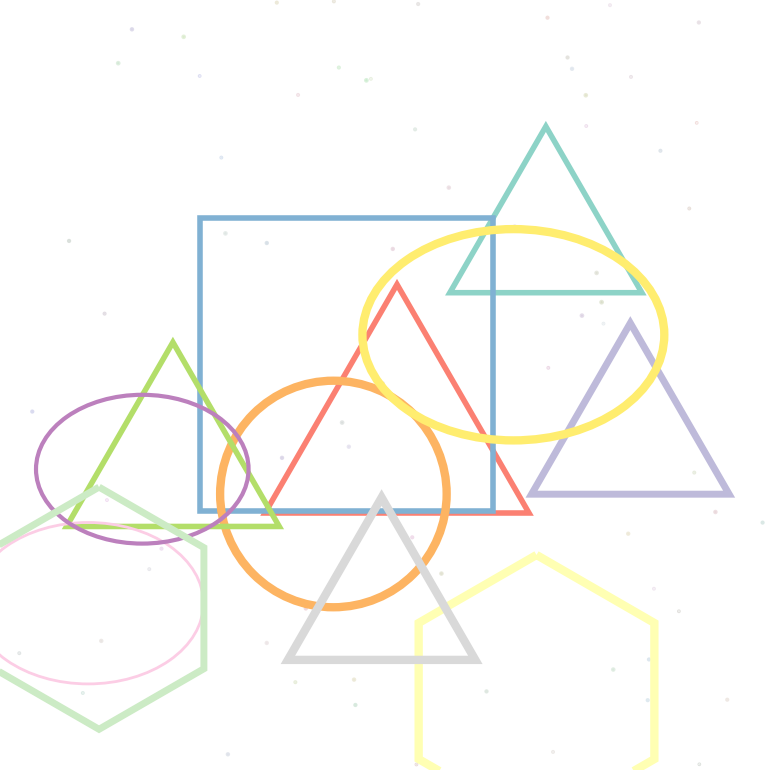[{"shape": "triangle", "thickness": 2, "radius": 0.72, "center": [0.709, 0.692]}, {"shape": "hexagon", "thickness": 3, "radius": 0.88, "center": [0.697, 0.103]}, {"shape": "triangle", "thickness": 2.5, "radius": 0.74, "center": [0.819, 0.432]}, {"shape": "triangle", "thickness": 2, "radius": 0.99, "center": [0.516, 0.433]}, {"shape": "square", "thickness": 2, "radius": 0.95, "center": [0.45, 0.526]}, {"shape": "circle", "thickness": 3, "radius": 0.74, "center": [0.433, 0.358]}, {"shape": "triangle", "thickness": 2, "radius": 0.8, "center": [0.225, 0.396]}, {"shape": "oval", "thickness": 1, "radius": 0.75, "center": [0.114, 0.217]}, {"shape": "triangle", "thickness": 3, "radius": 0.7, "center": [0.496, 0.213]}, {"shape": "oval", "thickness": 1.5, "radius": 0.69, "center": [0.185, 0.391]}, {"shape": "hexagon", "thickness": 2.5, "radius": 0.79, "center": [0.129, 0.21]}, {"shape": "oval", "thickness": 3, "radius": 0.98, "center": [0.667, 0.565]}]